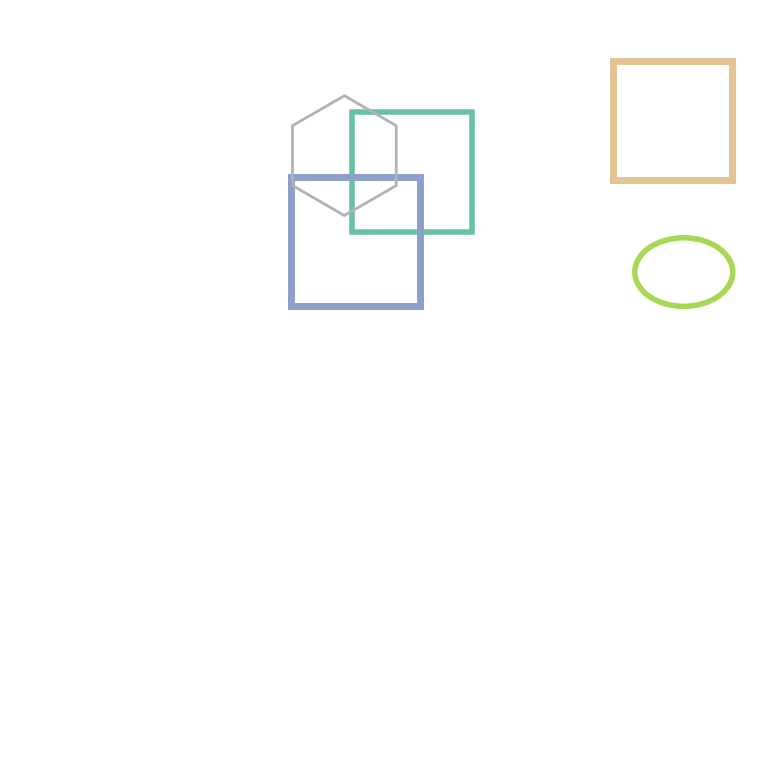[{"shape": "square", "thickness": 2, "radius": 0.39, "center": [0.535, 0.777]}, {"shape": "square", "thickness": 2.5, "radius": 0.42, "center": [0.462, 0.686]}, {"shape": "oval", "thickness": 2, "radius": 0.32, "center": [0.888, 0.647]}, {"shape": "square", "thickness": 2.5, "radius": 0.39, "center": [0.873, 0.843]}, {"shape": "hexagon", "thickness": 1, "radius": 0.39, "center": [0.447, 0.798]}]